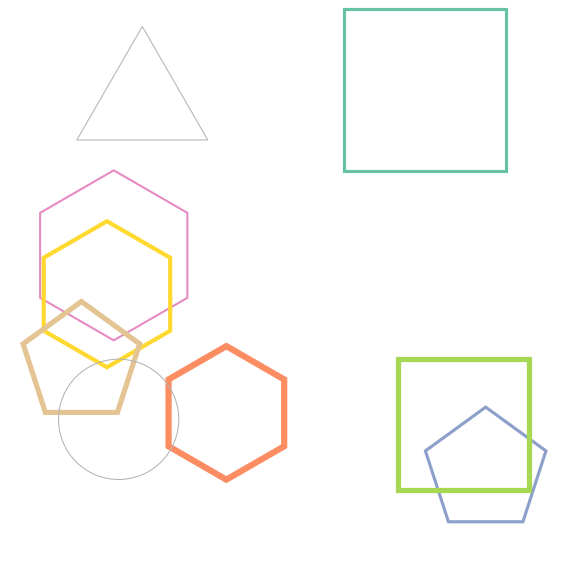[{"shape": "square", "thickness": 1.5, "radius": 0.7, "center": [0.736, 0.843]}, {"shape": "hexagon", "thickness": 3, "radius": 0.58, "center": [0.392, 0.284]}, {"shape": "pentagon", "thickness": 1.5, "radius": 0.55, "center": [0.841, 0.184]}, {"shape": "hexagon", "thickness": 1, "radius": 0.74, "center": [0.197, 0.557]}, {"shape": "square", "thickness": 2.5, "radius": 0.57, "center": [0.803, 0.264]}, {"shape": "hexagon", "thickness": 2, "radius": 0.63, "center": [0.185, 0.49]}, {"shape": "pentagon", "thickness": 2.5, "radius": 0.53, "center": [0.141, 0.371]}, {"shape": "circle", "thickness": 0.5, "radius": 0.52, "center": [0.205, 0.273]}, {"shape": "triangle", "thickness": 0.5, "radius": 0.65, "center": [0.246, 0.822]}]